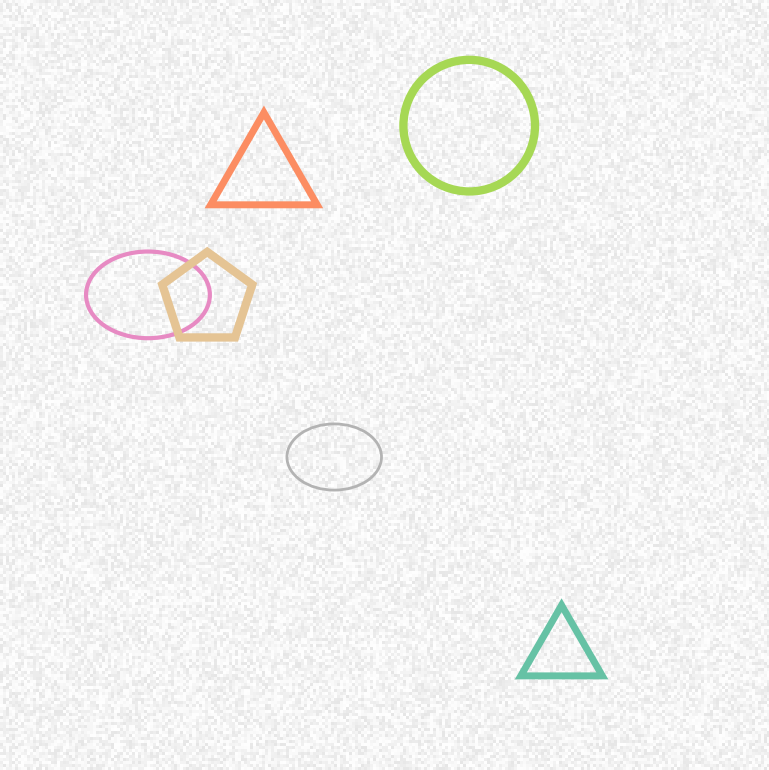[{"shape": "triangle", "thickness": 2.5, "radius": 0.31, "center": [0.729, 0.153]}, {"shape": "triangle", "thickness": 2.5, "radius": 0.4, "center": [0.343, 0.774]}, {"shape": "oval", "thickness": 1.5, "radius": 0.4, "center": [0.192, 0.617]}, {"shape": "circle", "thickness": 3, "radius": 0.43, "center": [0.609, 0.837]}, {"shape": "pentagon", "thickness": 3, "radius": 0.31, "center": [0.269, 0.611]}, {"shape": "oval", "thickness": 1, "radius": 0.31, "center": [0.434, 0.406]}]